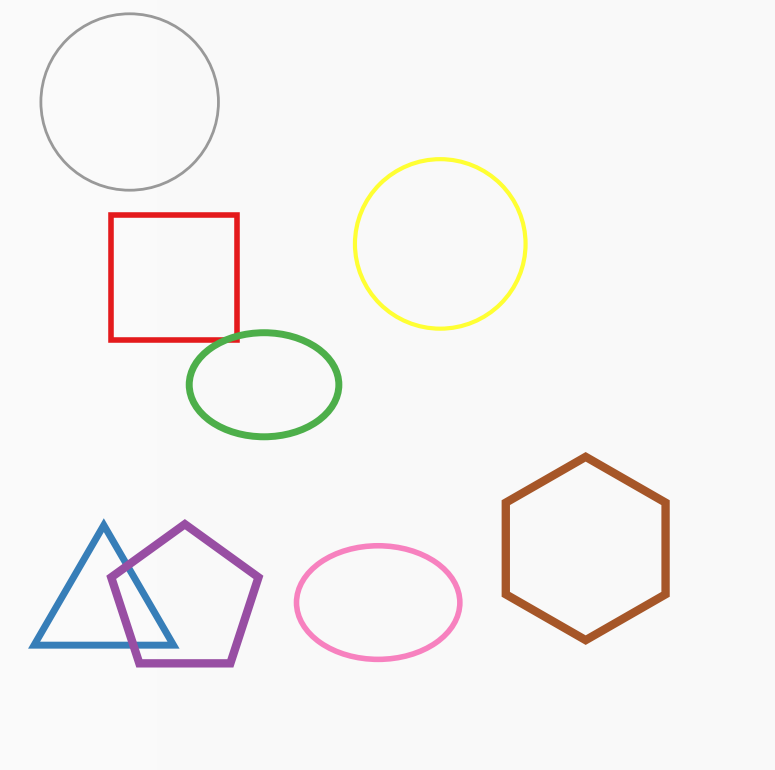[{"shape": "square", "thickness": 2, "radius": 0.41, "center": [0.225, 0.64]}, {"shape": "triangle", "thickness": 2.5, "radius": 0.52, "center": [0.134, 0.214]}, {"shape": "oval", "thickness": 2.5, "radius": 0.48, "center": [0.341, 0.5]}, {"shape": "pentagon", "thickness": 3, "radius": 0.5, "center": [0.239, 0.219]}, {"shape": "circle", "thickness": 1.5, "radius": 0.55, "center": [0.568, 0.683]}, {"shape": "hexagon", "thickness": 3, "radius": 0.6, "center": [0.756, 0.288]}, {"shape": "oval", "thickness": 2, "radius": 0.53, "center": [0.488, 0.217]}, {"shape": "circle", "thickness": 1, "radius": 0.57, "center": [0.167, 0.868]}]